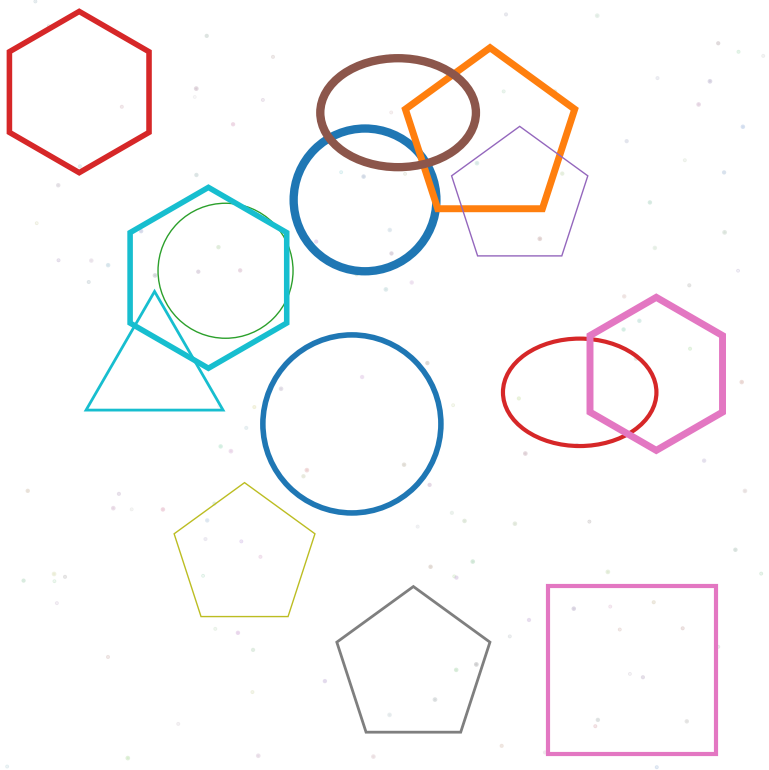[{"shape": "circle", "thickness": 2, "radius": 0.58, "center": [0.457, 0.449]}, {"shape": "circle", "thickness": 3, "radius": 0.46, "center": [0.474, 0.74]}, {"shape": "pentagon", "thickness": 2.5, "radius": 0.58, "center": [0.636, 0.822]}, {"shape": "circle", "thickness": 0.5, "radius": 0.44, "center": [0.293, 0.648]}, {"shape": "hexagon", "thickness": 2, "radius": 0.52, "center": [0.103, 0.88]}, {"shape": "oval", "thickness": 1.5, "radius": 0.5, "center": [0.753, 0.49]}, {"shape": "pentagon", "thickness": 0.5, "radius": 0.46, "center": [0.675, 0.743]}, {"shape": "oval", "thickness": 3, "radius": 0.51, "center": [0.517, 0.854]}, {"shape": "hexagon", "thickness": 2.5, "radius": 0.5, "center": [0.852, 0.514]}, {"shape": "square", "thickness": 1.5, "radius": 0.54, "center": [0.821, 0.13]}, {"shape": "pentagon", "thickness": 1, "radius": 0.52, "center": [0.537, 0.134]}, {"shape": "pentagon", "thickness": 0.5, "radius": 0.48, "center": [0.318, 0.277]}, {"shape": "hexagon", "thickness": 2, "radius": 0.59, "center": [0.271, 0.639]}, {"shape": "triangle", "thickness": 1, "radius": 0.51, "center": [0.201, 0.519]}]